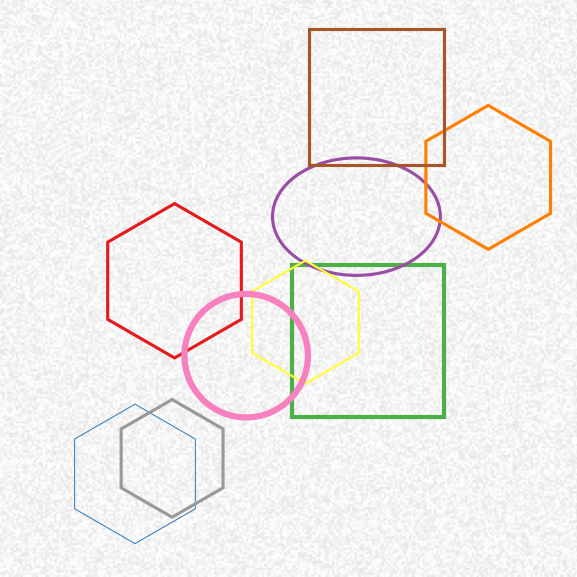[{"shape": "hexagon", "thickness": 1.5, "radius": 0.67, "center": [0.302, 0.513]}, {"shape": "hexagon", "thickness": 0.5, "radius": 0.6, "center": [0.234, 0.179]}, {"shape": "square", "thickness": 2, "radius": 0.66, "center": [0.637, 0.408]}, {"shape": "oval", "thickness": 1.5, "radius": 0.73, "center": [0.617, 0.624]}, {"shape": "hexagon", "thickness": 1.5, "radius": 0.62, "center": [0.845, 0.692]}, {"shape": "hexagon", "thickness": 1, "radius": 0.53, "center": [0.529, 0.441]}, {"shape": "square", "thickness": 1.5, "radius": 0.59, "center": [0.652, 0.831]}, {"shape": "circle", "thickness": 3, "radius": 0.53, "center": [0.426, 0.383]}, {"shape": "hexagon", "thickness": 1.5, "radius": 0.51, "center": [0.298, 0.205]}]